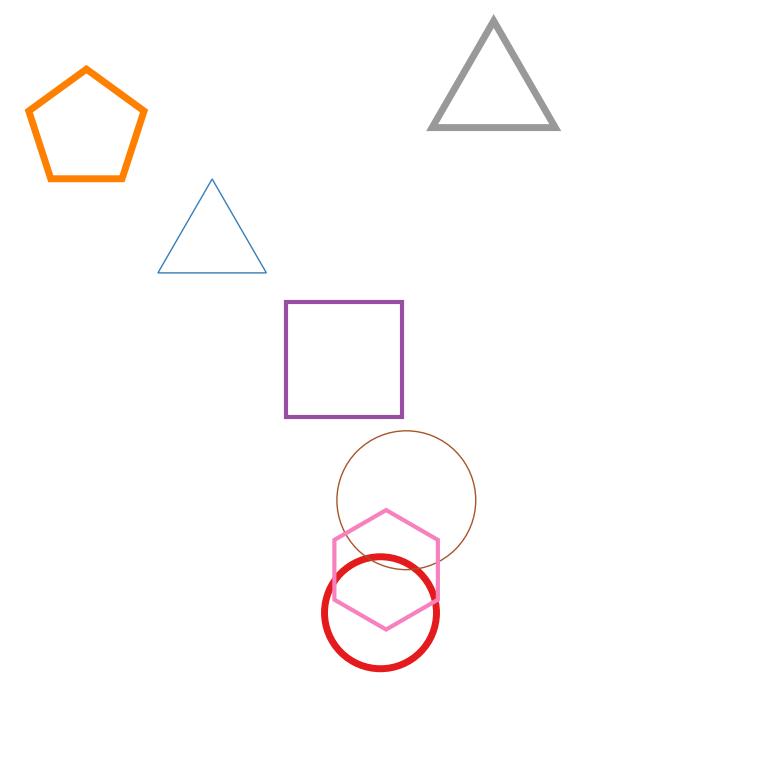[{"shape": "circle", "thickness": 2.5, "radius": 0.36, "center": [0.494, 0.204]}, {"shape": "triangle", "thickness": 0.5, "radius": 0.41, "center": [0.276, 0.686]}, {"shape": "square", "thickness": 1.5, "radius": 0.37, "center": [0.447, 0.534]}, {"shape": "pentagon", "thickness": 2.5, "radius": 0.39, "center": [0.112, 0.832]}, {"shape": "circle", "thickness": 0.5, "radius": 0.45, "center": [0.528, 0.35]}, {"shape": "hexagon", "thickness": 1.5, "radius": 0.39, "center": [0.501, 0.26]}, {"shape": "triangle", "thickness": 2.5, "radius": 0.46, "center": [0.641, 0.88]}]